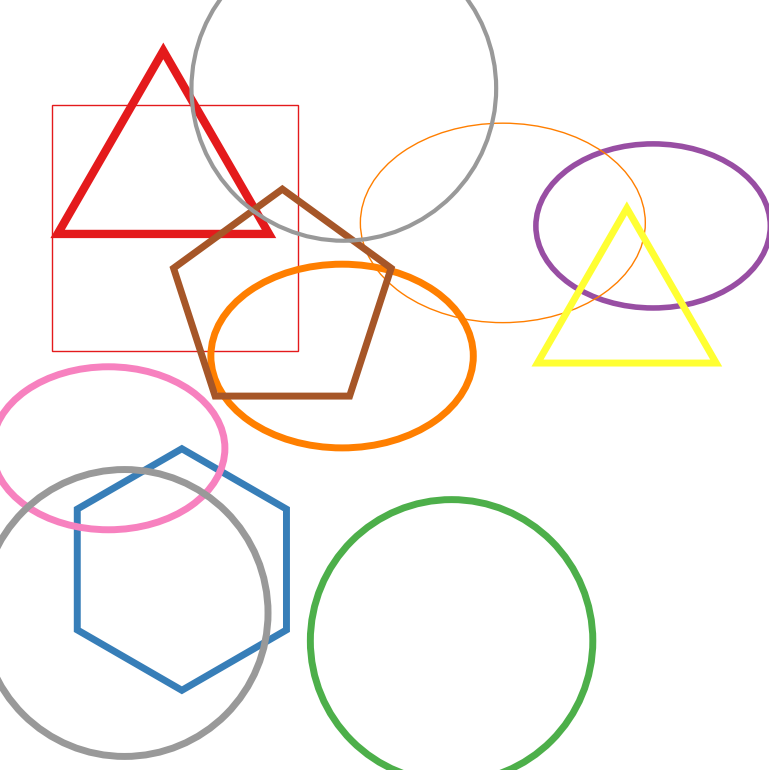[{"shape": "square", "thickness": 0.5, "radius": 0.8, "center": [0.227, 0.704]}, {"shape": "triangle", "thickness": 3, "radius": 0.79, "center": [0.212, 0.775]}, {"shape": "hexagon", "thickness": 2.5, "radius": 0.78, "center": [0.236, 0.26]}, {"shape": "circle", "thickness": 2.5, "radius": 0.92, "center": [0.586, 0.168]}, {"shape": "oval", "thickness": 2, "radius": 0.76, "center": [0.848, 0.707]}, {"shape": "oval", "thickness": 0.5, "radius": 0.93, "center": [0.653, 0.711]}, {"shape": "oval", "thickness": 2.5, "radius": 0.85, "center": [0.444, 0.538]}, {"shape": "triangle", "thickness": 2.5, "radius": 0.67, "center": [0.814, 0.595]}, {"shape": "pentagon", "thickness": 2.5, "radius": 0.74, "center": [0.367, 0.606]}, {"shape": "oval", "thickness": 2.5, "radius": 0.76, "center": [0.141, 0.418]}, {"shape": "circle", "thickness": 1.5, "radius": 0.99, "center": [0.447, 0.885]}, {"shape": "circle", "thickness": 2.5, "radius": 0.93, "center": [0.162, 0.204]}]